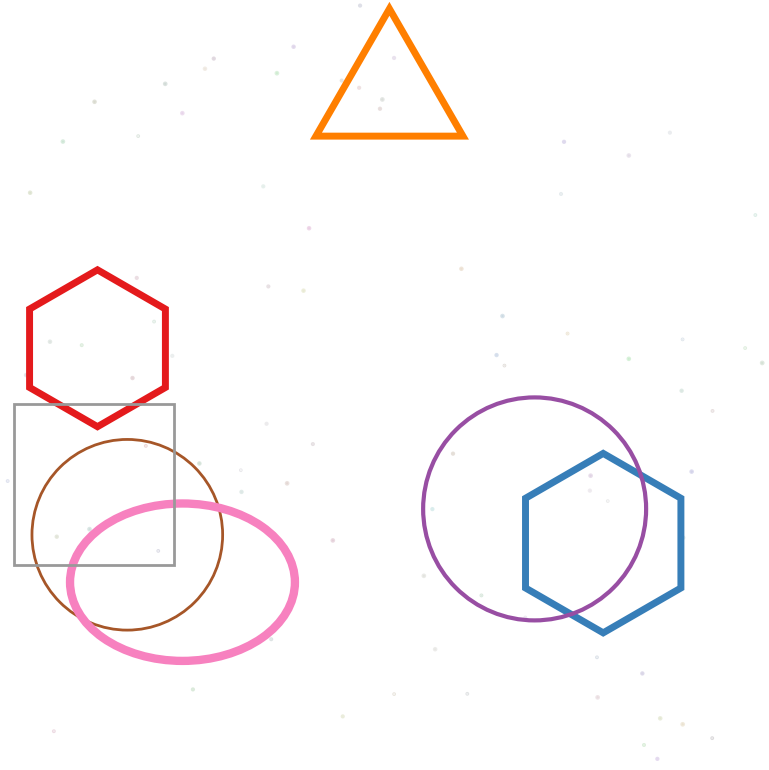[{"shape": "hexagon", "thickness": 2.5, "radius": 0.51, "center": [0.127, 0.548]}, {"shape": "hexagon", "thickness": 2.5, "radius": 0.58, "center": [0.783, 0.295]}, {"shape": "circle", "thickness": 1.5, "radius": 0.72, "center": [0.694, 0.339]}, {"shape": "triangle", "thickness": 2.5, "radius": 0.55, "center": [0.506, 0.878]}, {"shape": "circle", "thickness": 1, "radius": 0.62, "center": [0.165, 0.305]}, {"shape": "oval", "thickness": 3, "radius": 0.73, "center": [0.237, 0.244]}, {"shape": "square", "thickness": 1, "radius": 0.52, "center": [0.122, 0.371]}]